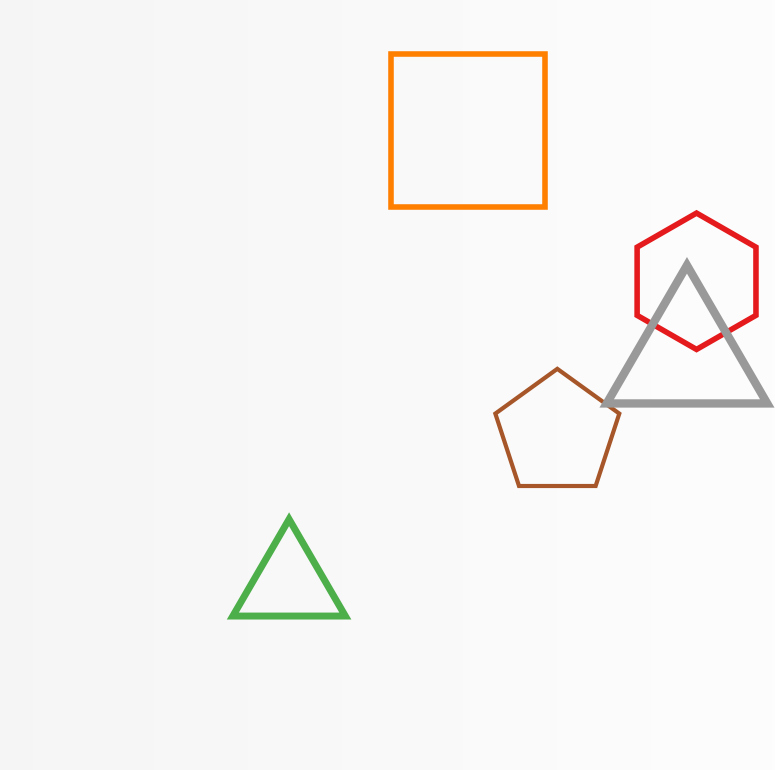[{"shape": "hexagon", "thickness": 2, "radius": 0.44, "center": [0.899, 0.635]}, {"shape": "triangle", "thickness": 2.5, "radius": 0.42, "center": [0.373, 0.242]}, {"shape": "square", "thickness": 2, "radius": 0.5, "center": [0.603, 0.831]}, {"shape": "pentagon", "thickness": 1.5, "radius": 0.42, "center": [0.719, 0.437]}, {"shape": "triangle", "thickness": 3, "radius": 0.6, "center": [0.886, 0.536]}]